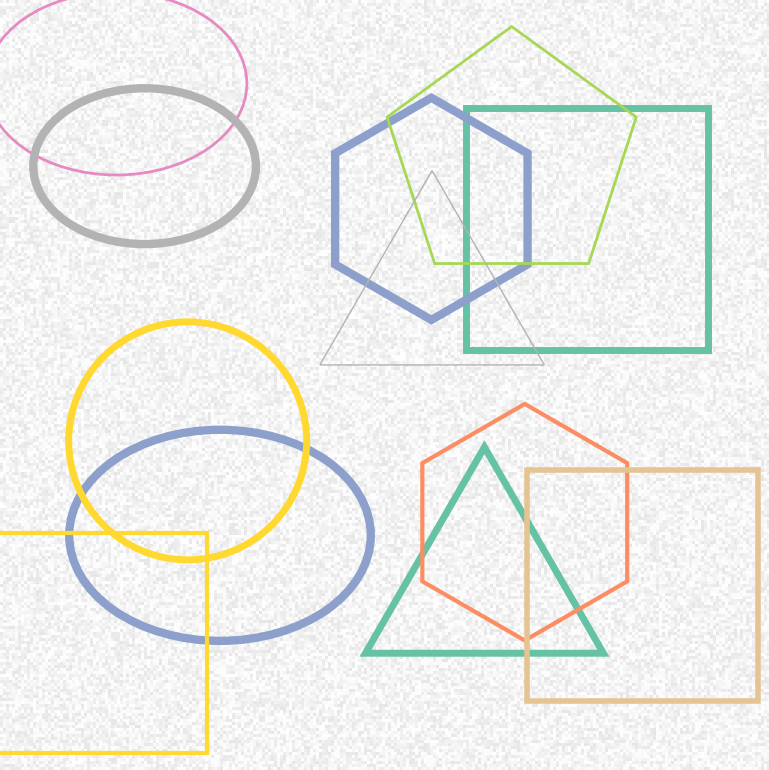[{"shape": "triangle", "thickness": 2.5, "radius": 0.89, "center": [0.629, 0.241]}, {"shape": "square", "thickness": 2.5, "radius": 0.79, "center": [0.762, 0.702]}, {"shape": "hexagon", "thickness": 1.5, "radius": 0.77, "center": [0.682, 0.322]}, {"shape": "hexagon", "thickness": 3, "radius": 0.72, "center": [0.56, 0.729]}, {"shape": "oval", "thickness": 3, "radius": 0.98, "center": [0.286, 0.305]}, {"shape": "oval", "thickness": 1, "radius": 0.85, "center": [0.151, 0.892]}, {"shape": "pentagon", "thickness": 1, "radius": 0.85, "center": [0.664, 0.795]}, {"shape": "circle", "thickness": 2.5, "radius": 0.77, "center": [0.244, 0.427]}, {"shape": "square", "thickness": 1.5, "radius": 0.71, "center": [0.126, 0.165]}, {"shape": "square", "thickness": 2, "radius": 0.75, "center": [0.834, 0.239]}, {"shape": "triangle", "thickness": 0.5, "radius": 0.84, "center": [0.561, 0.61]}, {"shape": "oval", "thickness": 3, "radius": 0.72, "center": [0.188, 0.784]}]